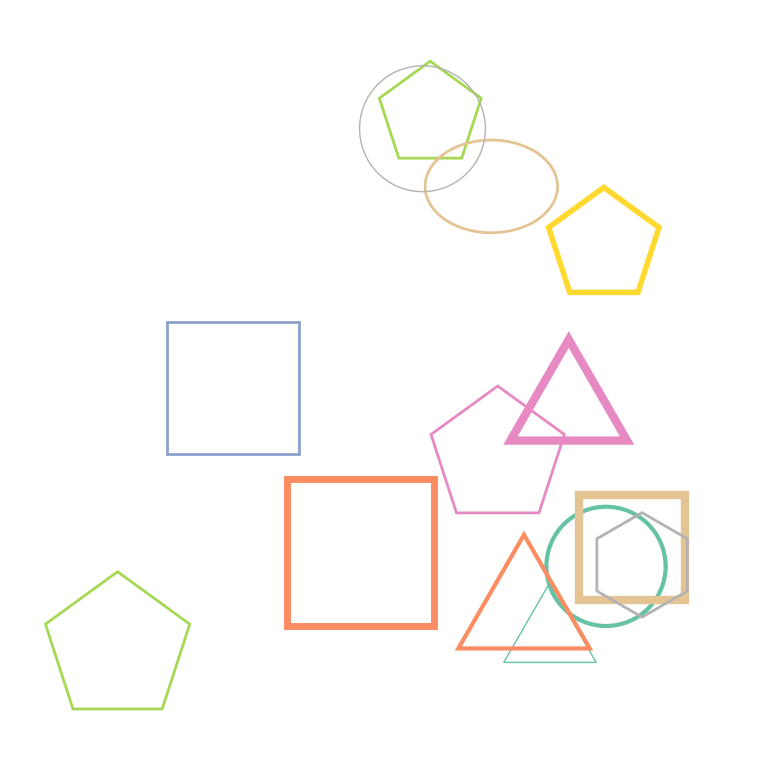[{"shape": "circle", "thickness": 1.5, "radius": 0.39, "center": [0.787, 0.264]}, {"shape": "triangle", "thickness": 0.5, "radius": 0.35, "center": [0.714, 0.174]}, {"shape": "triangle", "thickness": 1.5, "radius": 0.49, "center": [0.681, 0.207]}, {"shape": "square", "thickness": 2.5, "radius": 0.48, "center": [0.468, 0.282]}, {"shape": "square", "thickness": 1, "radius": 0.43, "center": [0.302, 0.496]}, {"shape": "pentagon", "thickness": 1, "radius": 0.46, "center": [0.646, 0.408]}, {"shape": "triangle", "thickness": 3, "radius": 0.44, "center": [0.739, 0.472]}, {"shape": "pentagon", "thickness": 1, "radius": 0.35, "center": [0.559, 0.851]}, {"shape": "pentagon", "thickness": 1, "radius": 0.49, "center": [0.153, 0.159]}, {"shape": "pentagon", "thickness": 2, "radius": 0.38, "center": [0.784, 0.681]}, {"shape": "square", "thickness": 3, "radius": 0.34, "center": [0.821, 0.29]}, {"shape": "oval", "thickness": 1, "radius": 0.43, "center": [0.638, 0.758]}, {"shape": "hexagon", "thickness": 1, "radius": 0.34, "center": [0.834, 0.266]}, {"shape": "circle", "thickness": 0.5, "radius": 0.41, "center": [0.549, 0.833]}]